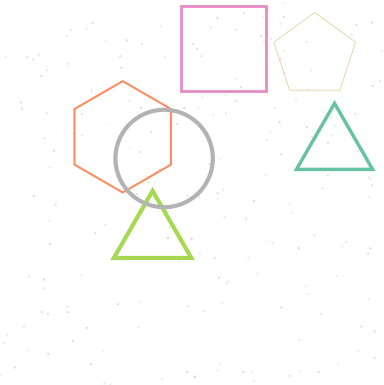[{"shape": "triangle", "thickness": 2.5, "radius": 0.57, "center": [0.869, 0.617]}, {"shape": "hexagon", "thickness": 1.5, "radius": 0.72, "center": [0.319, 0.645]}, {"shape": "square", "thickness": 2, "radius": 0.55, "center": [0.579, 0.873]}, {"shape": "triangle", "thickness": 3, "radius": 0.58, "center": [0.396, 0.388]}, {"shape": "pentagon", "thickness": 0.5, "radius": 0.56, "center": [0.817, 0.856]}, {"shape": "circle", "thickness": 3, "radius": 0.63, "center": [0.426, 0.588]}]